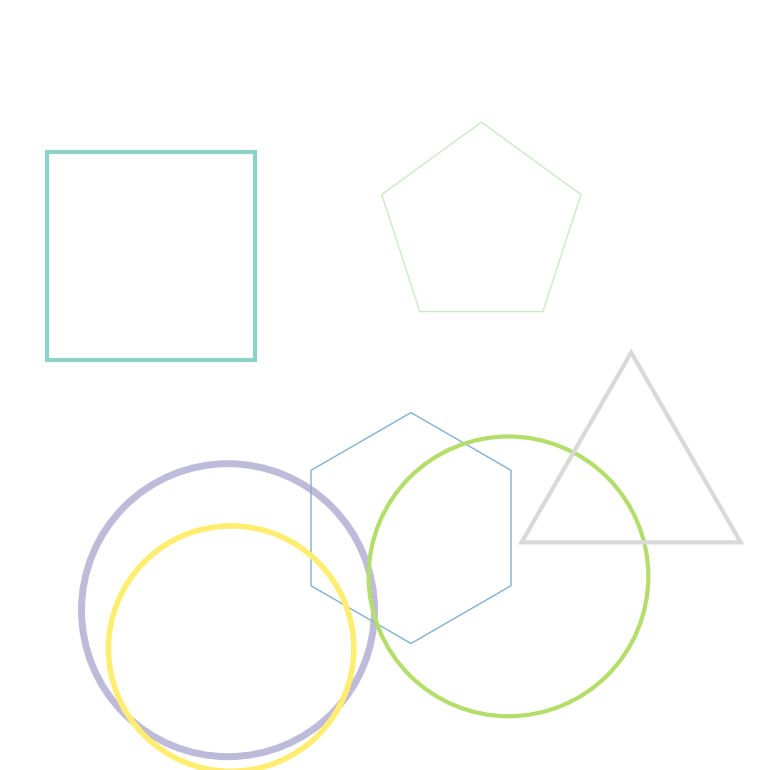[{"shape": "square", "thickness": 1.5, "radius": 0.68, "center": [0.197, 0.668]}, {"shape": "circle", "thickness": 2.5, "radius": 0.95, "center": [0.296, 0.208]}, {"shape": "hexagon", "thickness": 0.5, "radius": 0.75, "center": [0.534, 0.314]}, {"shape": "circle", "thickness": 1.5, "radius": 0.91, "center": [0.66, 0.251]}, {"shape": "triangle", "thickness": 1.5, "radius": 0.82, "center": [0.82, 0.378]}, {"shape": "pentagon", "thickness": 0.5, "radius": 0.68, "center": [0.625, 0.705]}, {"shape": "circle", "thickness": 2, "radius": 0.8, "center": [0.3, 0.158]}]